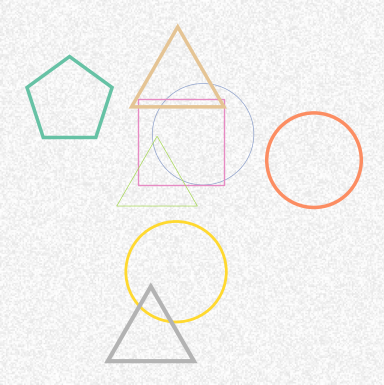[{"shape": "pentagon", "thickness": 2.5, "radius": 0.58, "center": [0.181, 0.737]}, {"shape": "circle", "thickness": 2.5, "radius": 0.61, "center": [0.816, 0.584]}, {"shape": "circle", "thickness": 0.5, "radius": 0.66, "center": [0.528, 0.651]}, {"shape": "square", "thickness": 1, "radius": 0.56, "center": [0.47, 0.631]}, {"shape": "triangle", "thickness": 0.5, "radius": 0.6, "center": [0.408, 0.525]}, {"shape": "circle", "thickness": 2, "radius": 0.65, "center": [0.457, 0.294]}, {"shape": "triangle", "thickness": 2.5, "radius": 0.69, "center": [0.462, 0.792]}, {"shape": "triangle", "thickness": 3, "radius": 0.65, "center": [0.392, 0.127]}]